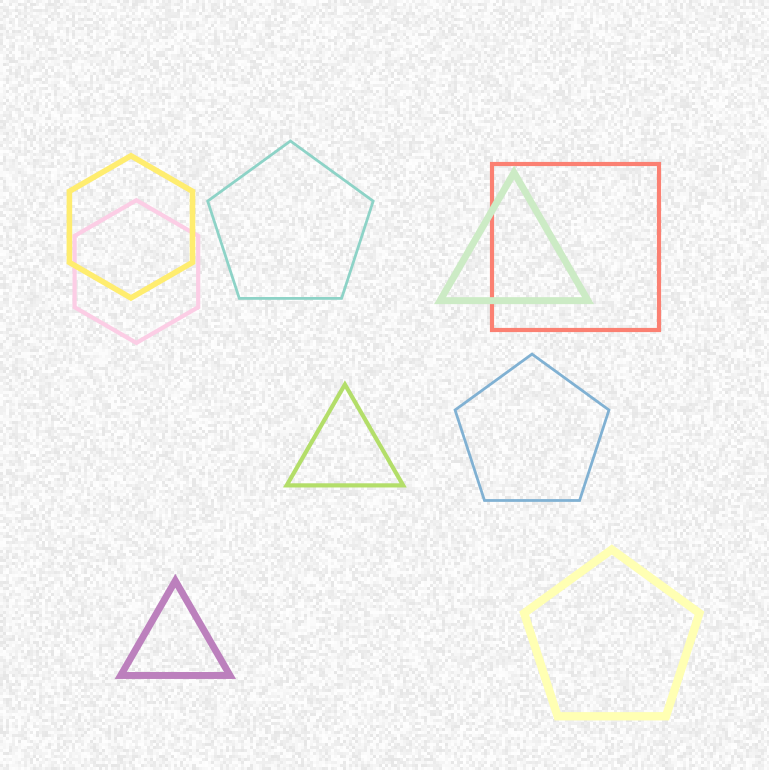[{"shape": "pentagon", "thickness": 1, "radius": 0.56, "center": [0.377, 0.704]}, {"shape": "pentagon", "thickness": 3, "radius": 0.6, "center": [0.795, 0.167]}, {"shape": "square", "thickness": 1.5, "radius": 0.54, "center": [0.747, 0.679]}, {"shape": "pentagon", "thickness": 1, "radius": 0.53, "center": [0.691, 0.435]}, {"shape": "triangle", "thickness": 1.5, "radius": 0.44, "center": [0.448, 0.413]}, {"shape": "hexagon", "thickness": 1.5, "radius": 0.46, "center": [0.177, 0.647]}, {"shape": "triangle", "thickness": 2.5, "radius": 0.41, "center": [0.228, 0.164]}, {"shape": "triangle", "thickness": 2.5, "radius": 0.55, "center": [0.668, 0.665]}, {"shape": "hexagon", "thickness": 2, "radius": 0.46, "center": [0.17, 0.705]}]